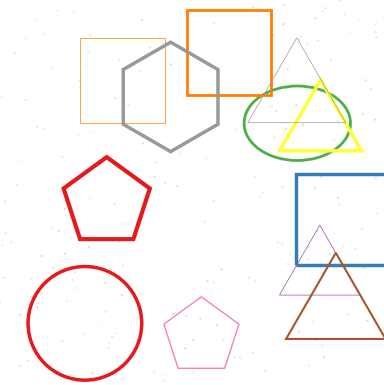[{"shape": "circle", "thickness": 2.5, "radius": 0.74, "center": [0.221, 0.16]}, {"shape": "pentagon", "thickness": 3, "radius": 0.59, "center": [0.277, 0.474]}, {"shape": "square", "thickness": 2.5, "radius": 0.59, "center": [0.888, 0.431]}, {"shape": "oval", "thickness": 2, "radius": 0.69, "center": [0.772, 0.68]}, {"shape": "triangle", "thickness": 0.5, "radius": 0.61, "center": [0.831, 0.294]}, {"shape": "square", "thickness": 0.5, "radius": 0.55, "center": [0.319, 0.791]}, {"shape": "square", "thickness": 2, "radius": 0.55, "center": [0.595, 0.863]}, {"shape": "triangle", "thickness": 2.5, "radius": 0.61, "center": [0.833, 0.67]}, {"shape": "triangle", "thickness": 1.5, "radius": 0.75, "center": [0.872, 0.194]}, {"shape": "pentagon", "thickness": 1, "radius": 0.51, "center": [0.523, 0.126]}, {"shape": "triangle", "thickness": 0.5, "radius": 0.74, "center": [0.771, 0.755]}, {"shape": "hexagon", "thickness": 2.5, "radius": 0.71, "center": [0.443, 0.748]}]